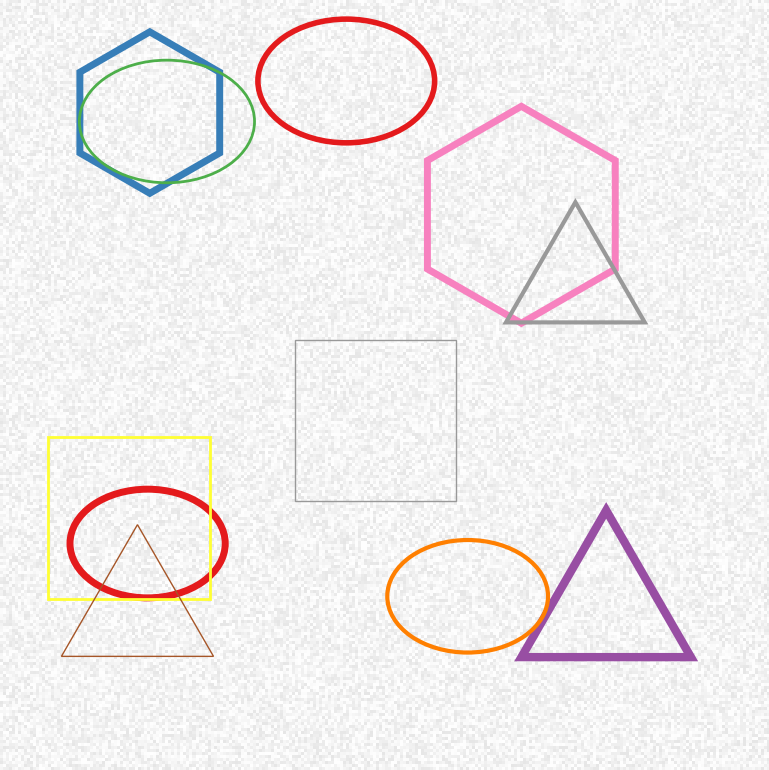[{"shape": "oval", "thickness": 2.5, "radius": 0.5, "center": [0.192, 0.294]}, {"shape": "oval", "thickness": 2, "radius": 0.57, "center": [0.45, 0.895]}, {"shape": "hexagon", "thickness": 2.5, "radius": 0.52, "center": [0.195, 0.854]}, {"shape": "oval", "thickness": 1, "radius": 0.57, "center": [0.217, 0.842]}, {"shape": "triangle", "thickness": 3, "radius": 0.64, "center": [0.787, 0.21]}, {"shape": "oval", "thickness": 1.5, "radius": 0.52, "center": [0.607, 0.226]}, {"shape": "square", "thickness": 1, "radius": 0.53, "center": [0.167, 0.327]}, {"shape": "triangle", "thickness": 0.5, "radius": 0.57, "center": [0.179, 0.205]}, {"shape": "hexagon", "thickness": 2.5, "radius": 0.7, "center": [0.677, 0.721]}, {"shape": "triangle", "thickness": 1.5, "radius": 0.52, "center": [0.747, 0.633]}, {"shape": "square", "thickness": 0.5, "radius": 0.52, "center": [0.488, 0.454]}]